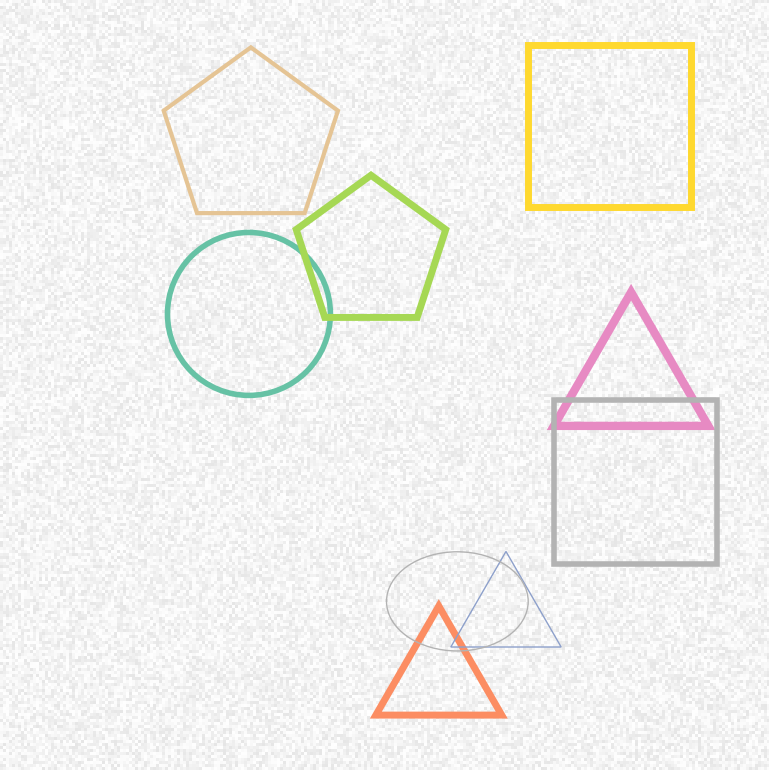[{"shape": "circle", "thickness": 2, "radius": 0.53, "center": [0.323, 0.592]}, {"shape": "triangle", "thickness": 2.5, "radius": 0.47, "center": [0.57, 0.119]}, {"shape": "triangle", "thickness": 0.5, "radius": 0.41, "center": [0.657, 0.201]}, {"shape": "triangle", "thickness": 3, "radius": 0.58, "center": [0.82, 0.505]}, {"shape": "pentagon", "thickness": 2.5, "radius": 0.51, "center": [0.482, 0.67]}, {"shape": "square", "thickness": 2.5, "radius": 0.53, "center": [0.791, 0.836]}, {"shape": "pentagon", "thickness": 1.5, "radius": 0.59, "center": [0.326, 0.819]}, {"shape": "square", "thickness": 2, "radius": 0.53, "center": [0.825, 0.374]}, {"shape": "oval", "thickness": 0.5, "radius": 0.46, "center": [0.594, 0.219]}]